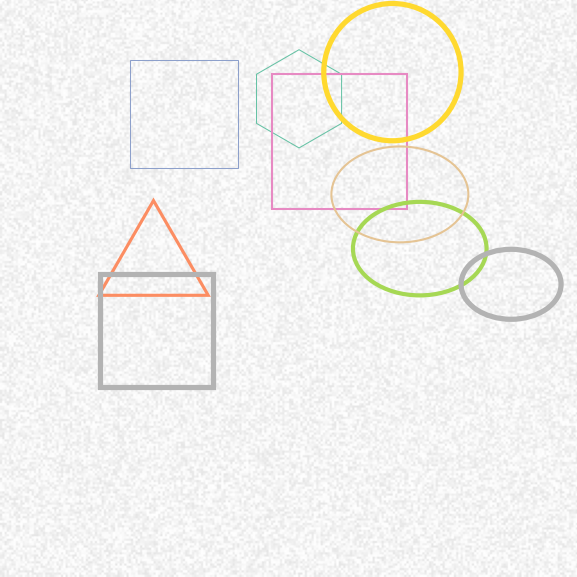[{"shape": "hexagon", "thickness": 0.5, "radius": 0.43, "center": [0.518, 0.828]}, {"shape": "triangle", "thickness": 1.5, "radius": 0.55, "center": [0.266, 0.542]}, {"shape": "square", "thickness": 0.5, "radius": 0.47, "center": [0.318, 0.802]}, {"shape": "square", "thickness": 1, "radius": 0.58, "center": [0.587, 0.754]}, {"shape": "oval", "thickness": 2, "radius": 0.58, "center": [0.727, 0.569]}, {"shape": "circle", "thickness": 2.5, "radius": 0.59, "center": [0.68, 0.874]}, {"shape": "oval", "thickness": 1, "radius": 0.59, "center": [0.692, 0.663]}, {"shape": "square", "thickness": 2.5, "radius": 0.49, "center": [0.271, 0.427]}, {"shape": "oval", "thickness": 2.5, "radius": 0.43, "center": [0.885, 0.507]}]